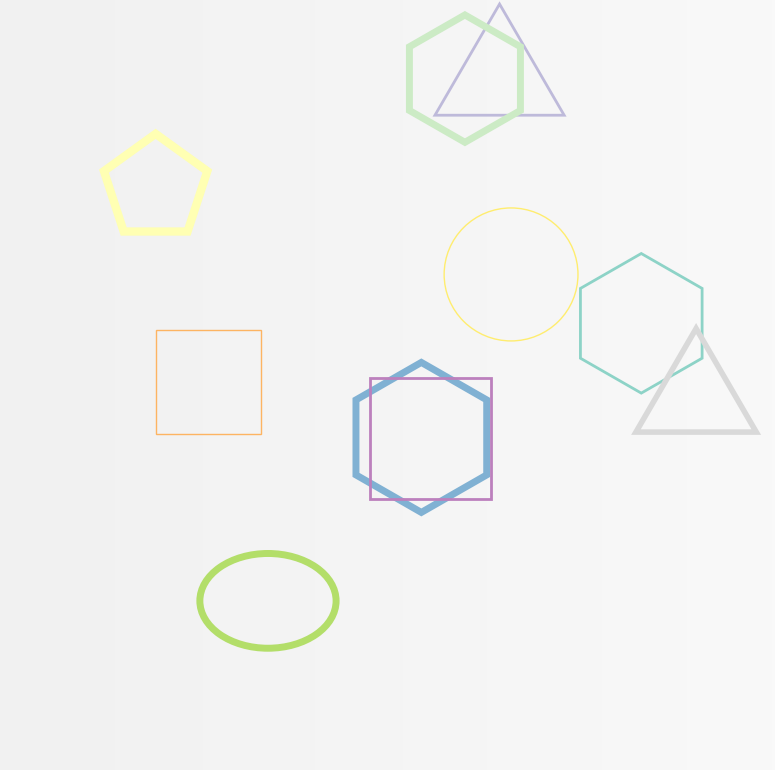[{"shape": "hexagon", "thickness": 1, "radius": 0.45, "center": [0.827, 0.58]}, {"shape": "pentagon", "thickness": 3, "radius": 0.35, "center": [0.201, 0.756]}, {"shape": "triangle", "thickness": 1, "radius": 0.48, "center": [0.645, 0.898]}, {"shape": "hexagon", "thickness": 2.5, "radius": 0.49, "center": [0.544, 0.432]}, {"shape": "square", "thickness": 0.5, "radius": 0.34, "center": [0.269, 0.504]}, {"shape": "oval", "thickness": 2.5, "radius": 0.44, "center": [0.346, 0.22]}, {"shape": "triangle", "thickness": 2, "radius": 0.45, "center": [0.898, 0.484]}, {"shape": "square", "thickness": 1, "radius": 0.39, "center": [0.555, 0.431]}, {"shape": "hexagon", "thickness": 2.5, "radius": 0.41, "center": [0.6, 0.898]}, {"shape": "circle", "thickness": 0.5, "radius": 0.43, "center": [0.659, 0.644]}]